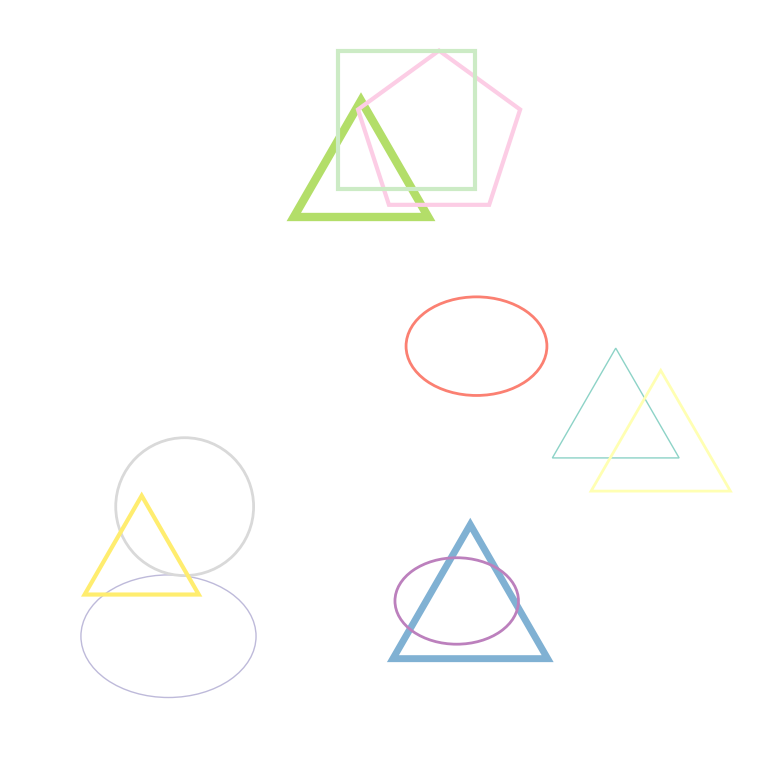[{"shape": "triangle", "thickness": 0.5, "radius": 0.48, "center": [0.8, 0.453]}, {"shape": "triangle", "thickness": 1, "radius": 0.52, "center": [0.858, 0.414]}, {"shape": "oval", "thickness": 0.5, "radius": 0.57, "center": [0.219, 0.174]}, {"shape": "oval", "thickness": 1, "radius": 0.46, "center": [0.619, 0.55]}, {"shape": "triangle", "thickness": 2.5, "radius": 0.58, "center": [0.611, 0.203]}, {"shape": "triangle", "thickness": 3, "radius": 0.5, "center": [0.469, 0.769]}, {"shape": "pentagon", "thickness": 1.5, "radius": 0.55, "center": [0.57, 0.824]}, {"shape": "circle", "thickness": 1, "radius": 0.45, "center": [0.24, 0.342]}, {"shape": "oval", "thickness": 1, "radius": 0.4, "center": [0.593, 0.22]}, {"shape": "square", "thickness": 1.5, "radius": 0.45, "center": [0.528, 0.844]}, {"shape": "triangle", "thickness": 1.5, "radius": 0.43, "center": [0.184, 0.271]}]